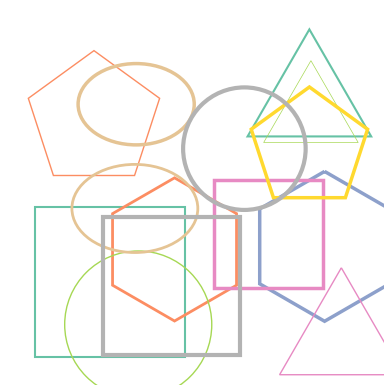[{"shape": "triangle", "thickness": 1.5, "radius": 0.93, "center": [0.804, 0.738]}, {"shape": "square", "thickness": 1.5, "radius": 0.97, "center": [0.286, 0.268]}, {"shape": "pentagon", "thickness": 1, "radius": 0.9, "center": [0.244, 0.689]}, {"shape": "hexagon", "thickness": 2, "radius": 0.93, "center": [0.453, 0.352]}, {"shape": "hexagon", "thickness": 2.5, "radius": 0.97, "center": [0.843, 0.36]}, {"shape": "square", "thickness": 2.5, "radius": 0.71, "center": [0.697, 0.392]}, {"shape": "triangle", "thickness": 1, "radius": 0.93, "center": [0.887, 0.119]}, {"shape": "triangle", "thickness": 0.5, "radius": 0.71, "center": [0.808, 0.701]}, {"shape": "circle", "thickness": 1, "radius": 0.96, "center": [0.359, 0.157]}, {"shape": "pentagon", "thickness": 2.5, "radius": 0.79, "center": [0.804, 0.615]}, {"shape": "oval", "thickness": 2.5, "radius": 0.75, "center": [0.354, 0.729]}, {"shape": "oval", "thickness": 2, "radius": 0.82, "center": [0.35, 0.459]}, {"shape": "circle", "thickness": 3, "radius": 0.8, "center": [0.635, 0.614]}, {"shape": "square", "thickness": 3, "radius": 0.89, "center": [0.445, 0.257]}]